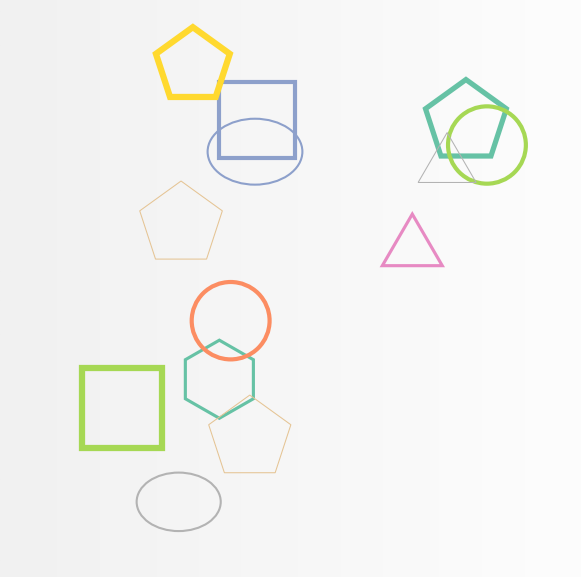[{"shape": "hexagon", "thickness": 1.5, "radius": 0.34, "center": [0.377, 0.342]}, {"shape": "pentagon", "thickness": 2.5, "radius": 0.37, "center": [0.802, 0.788]}, {"shape": "circle", "thickness": 2, "radius": 0.34, "center": [0.397, 0.444]}, {"shape": "oval", "thickness": 1, "radius": 0.41, "center": [0.439, 0.736]}, {"shape": "square", "thickness": 2, "radius": 0.33, "center": [0.442, 0.792]}, {"shape": "triangle", "thickness": 1.5, "radius": 0.3, "center": [0.709, 0.569]}, {"shape": "square", "thickness": 3, "radius": 0.35, "center": [0.21, 0.292]}, {"shape": "circle", "thickness": 2, "radius": 0.33, "center": [0.838, 0.748]}, {"shape": "pentagon", "thickness": 3, "radius": 0.33, "center": [0.332, 0.885]}, {"shape": "pentagon", "thickness": 0.5, "radius": 0.37, "center": [0.43, 0.241]}, {"shape": "pentagon", "thickness": 0.5, "radius": 0.37, "center": [0.311, 0.611]}, {"shape": "triangle", "thickness": 0.5, "radius": 0.29, "center": [0.769, 0.712]}, {"shape": "oval", "thickness": 1, "radius": 0.36, "center": [0.307, 0.13]}]